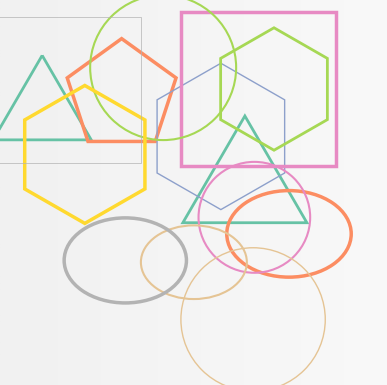[{"shape": "triangle", "thickness": 2, "radius": 0.73, "center": [0.109, 0.71]}, {"shape": "triangle", "thickness": 2, "radius": 0.92, "center": [0.632, 0.514]}, {"shape": "pentagon", "thickness": 2.5, "radius": 0.74, "center": [0.314, 0.752]}, {"shape": "oval", "thickness": 2.5, "radius": 0.8, "center": [0.746, 0.393]}, {"shape": "hexagon", "thickness": 1, "radius": 0.95, "center": [0.57, 0.646]}, {"shape": "circle", "thickness": 1.5, "radius": 0.72, "center": [0.656, 0.436]}, {"shape": "square", "thickness": 2.5, "radius": 1.0, "center": [0.667, 0.769]}, {"shape": "hexagon", "thickness": 2, "radius": 0.8, "center": [0.707, 0.769]}, {"shape": "circle", "thickness": 1.5, "radius": 0.94, "center": [0.421, 0.824]}, {"shape": "hexagon", "thickness": 2.5, "radius": 0.9, "center": [0.219, 0.599]}, {"shape": "oval", "thickness": 1.5, "radius": 0.68, "center": [0.5, 0.319]}, {"shape": "circle", "thickness": 1, "radius": 0.93, "center": [0.653, 0.17]}, {"shape": "square", "thickness": 0.5, "radius": 0.95, "center": [0.173, 0.766]}, {"shape": "oval", "thickness": 2.5, "radius": 0.79, "center": [0.323, 0.324]}]